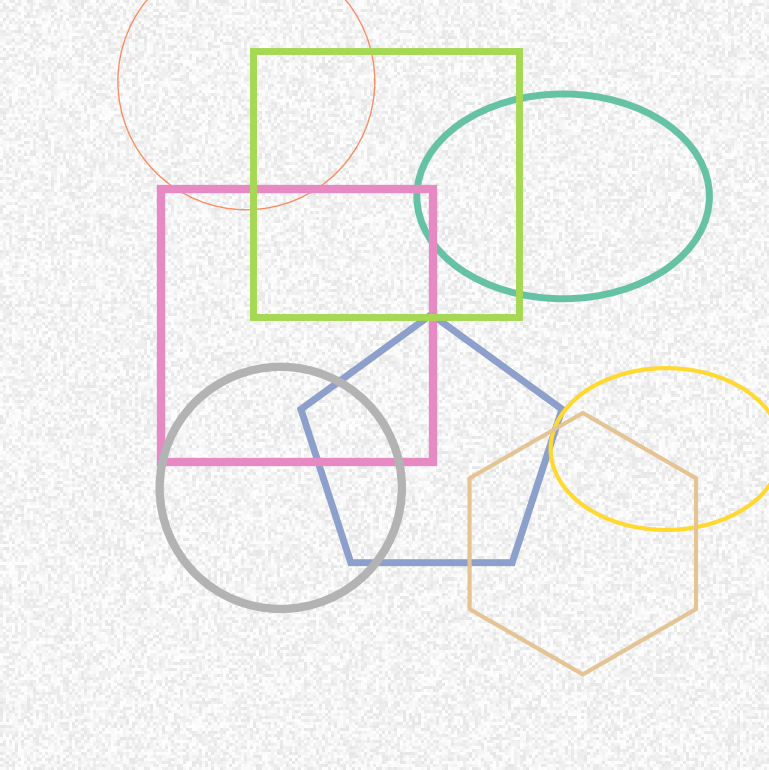[{"shape": "oval", "thickness": 2.5, "radius": 0.95, "center": [0.731, 0.745]}, {"shape": "circle", "thickness": 0.5, "radius": 0.83, "center": [0.32, 0.894]}, {"shape": "pentagon", "thickness": 2.5, "radius": 0.89, "center": [0.56, 0.413]}, {"shape": "square", "thickness": 3, "radius": 0.88, "center": [0.385, 0.577]}, {"shape": "square", "thickness": 2.5, "radius": 0.86, "center": [0.501, 0.761]}, {"shape": "oval", "thickness": 1.5, "radius": 0.75, "center": [0.865, 0.417]}, {"shape": "hexagon", "thickness": 1.5, "radius": 0.85, "center": [0.757, 0.294]}, {"shape": "circle", "thickness": 3, "radius": 0.79, "center": [0.365, 0.366]}]